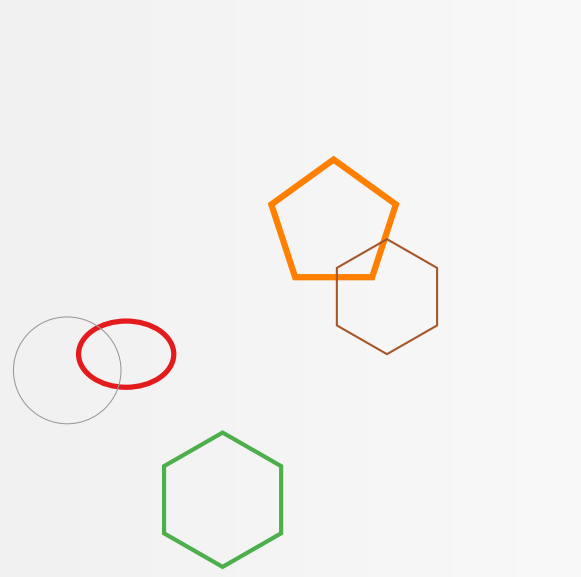[{"shape": "oval", "thickness": 2.5, "radius": 0.41, "center": [0.217, 0.386]}, {"shape": "hexagon", "thickness": 2, "radius": 0.58, "center": [0.383, 0.134]}, {"shape": "pentagon", "thickness": 3, "radius": 0.56, "center": [0.574, 0.61]}, {"shape": "hexagon", "thickness": 1, "radius": 0.5, "center": [0.666, 0.485]}, {"shape": "circle", "thickness": 0.5, "radius": 0.46, "center": [0.116, 0.358]}]